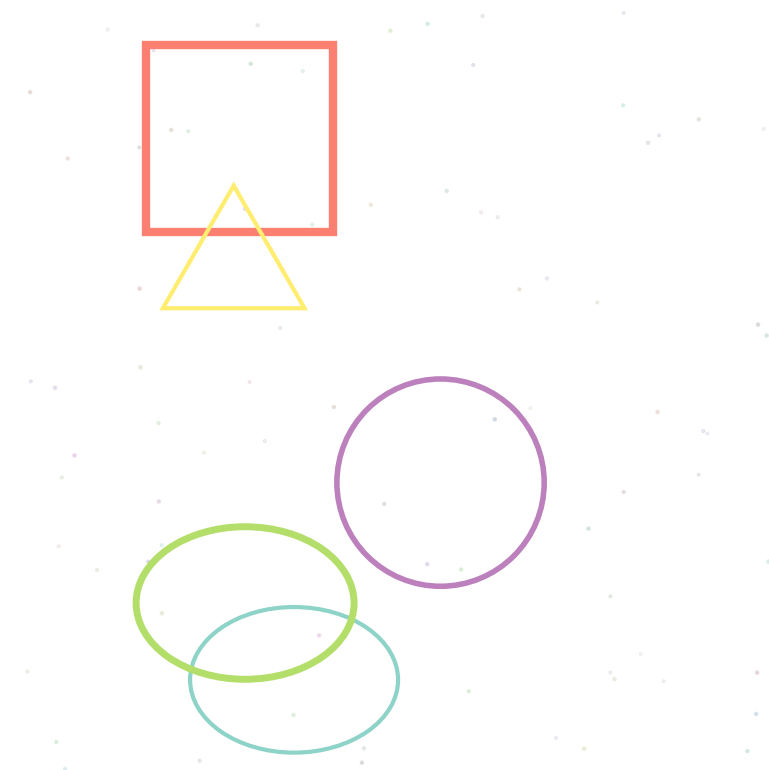[{"shape": "oval", "thickness": 1.5, "radius": 0.68, "center": [0.382, 0.117]}, {"shape": "square", "thickness": 3, "radius": 0.61, "center": [0.311, 0.82]}, {"shape": "oval", "thickness": 2.5, "radius": 0.71, "center": [0.318, 0.217]}, {"shape": "circle", "thickness": 2, "radius": 0.67, "center": [0.572, 0.373]}, {"shape": "triangle", "thickness": 1.5, "radius": 0.53, "center": [0.303, 0.653]}]